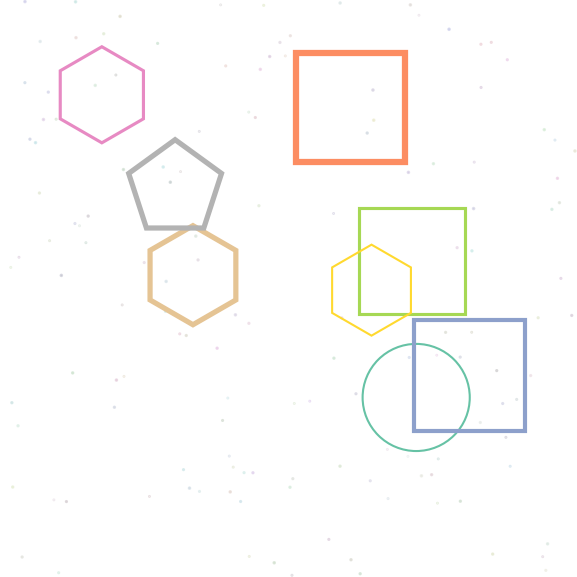[{"shape": "circle", "thickness": 1, "radius": 0.46, "center": [0.721, 0.311]}, {"shape": "square", "thickness": 3, "radius": 0.47, "center": [0.607, 0.813]}, {"shape": "square", "thickness": 2, "radius": 0.48, "center": [0.813, 0.349]}, {"shape": "hexagon", "thickness": 1.5, "radius": 0.42, "center": [0.176, 0.835]}, {"shape": "square", "thickness": 1.5, "radius": 0.46, "center": [0.714, 0.547]}, {"shape": "hexagon", "thickness": 1, "radius": 0.39, "center": [0.643, 0.497]}, {"shape": "hexagon", "thickness": 2.5, "radius": 0.43, "center": [0.334, 0.523]}, {"shape": "pentagon", "thickness": 2.5, "radius": 0.42, "center": [0.303, 0.673]}]